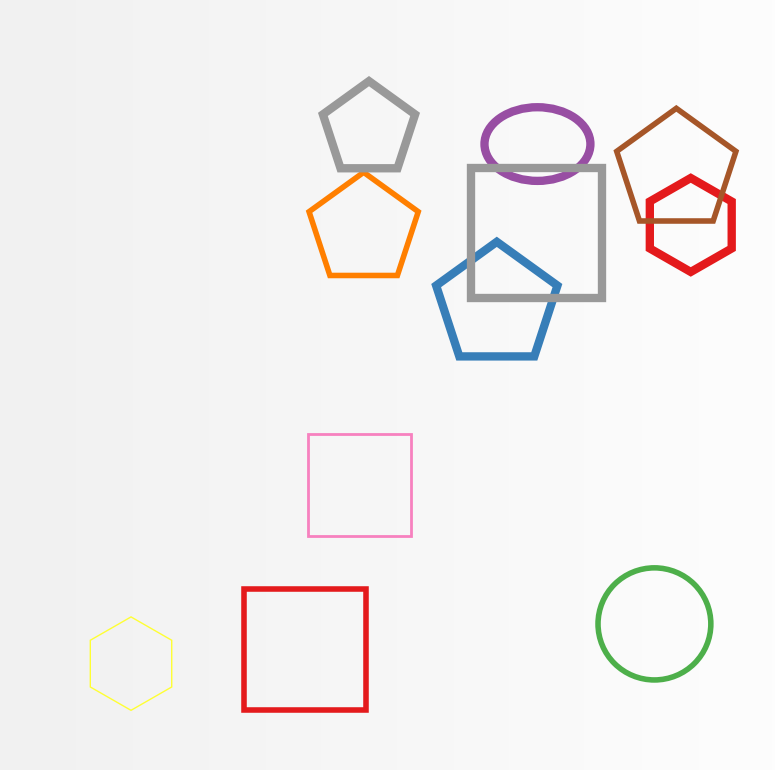[{"shape": "hexagon", "thickness": 3, "radius": 0.3, "center": [0.891, 0.708]}, {"shape": "square", "thickness": 2, "radius": 0.39, "center": [0.394, 0.156]}, {"shape": "pentagon", "thickness": 3, "radius": 0.41, "center": [0.641, 0.604]}, {"shape": "circle", "thickness": 2, "radius": 0.36, "center": [0.844, 0.19]}, {"shape": "oval", "thickness": 3, "radius": 0.34, "center": [0.693, 0.813]}, {"shape": "pentagon", "thickness": 2, "radius": 0.37, "center": [0.469, 0.702]}, {"shape": "hexagon", "thickness": 0.5, "radius": 0.3, "center": [0.169, 0.138]}, {"shape": "pentagon", "thickness": 2, "radius": 0.4, "center": [0.873, 0.778]}, {"shape": "square", "thickness": 1, "radius": 0.33, "center": [0.463, 0.371]}, {"shape": "pentagon", "thickness": 3, "radius": 0.31, "center": [0.476, 0.832]}, {"shape": "square", "thickness": 3, "radius": 0.42, "center": [0.692, 0.698]}]